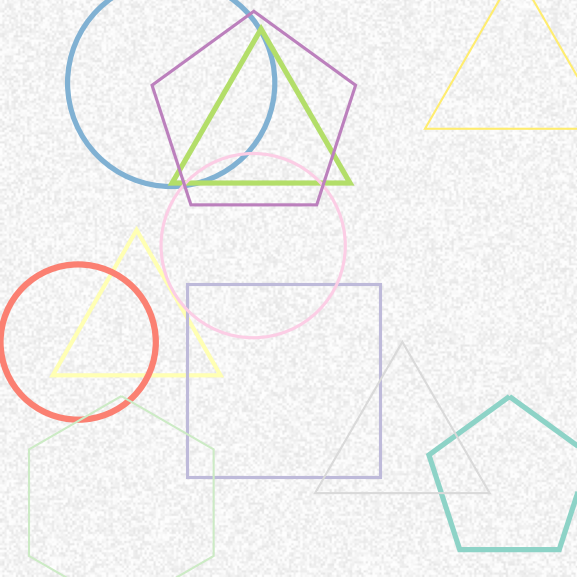[{"shape": "pentagon", "thickness": 2.5, "radius": 0.73, "center": [0.882, 0.166]}, {"shape": "triangle", "thickness": 2, "radius": 0.84, "center": [0.237, 0.433]}, {"shape": "square", "thickness": 1.5, "radius": 0.83, "center": [0.491, 0.34]}, {"shape": "circle", "thickness": 3, "radius": 0.67, "center": [0.135, 0.407]}, {"shape": "circle", "thickness": 2.5, "radius": 0.9, "center": [0.296, 0.856]}, {"shape": "triangle", "thickness": 2.5, "radius": 0.89, "center": [0.452, 0.771]}, {"shape": "circle", "thickness": 1.5, "radius": 0.8, "center": [0.438, 0.574]}, {"shape": "triangle", "thickness": 1, "radius": 0.87, "center": [0.697, 0.233]}, {"shape": "pentagon", "thickness": 1.5, "radius": 0.93, "center": [0.44, 0.794]}, {"shape": "hexagon", "thickness": 1, "radius": 0.92, "center": [0.21, 0.129]}, {"shape": "triangle", "thickness": 1, "radius": 0.91, "center": [0.894, 0.867]}]